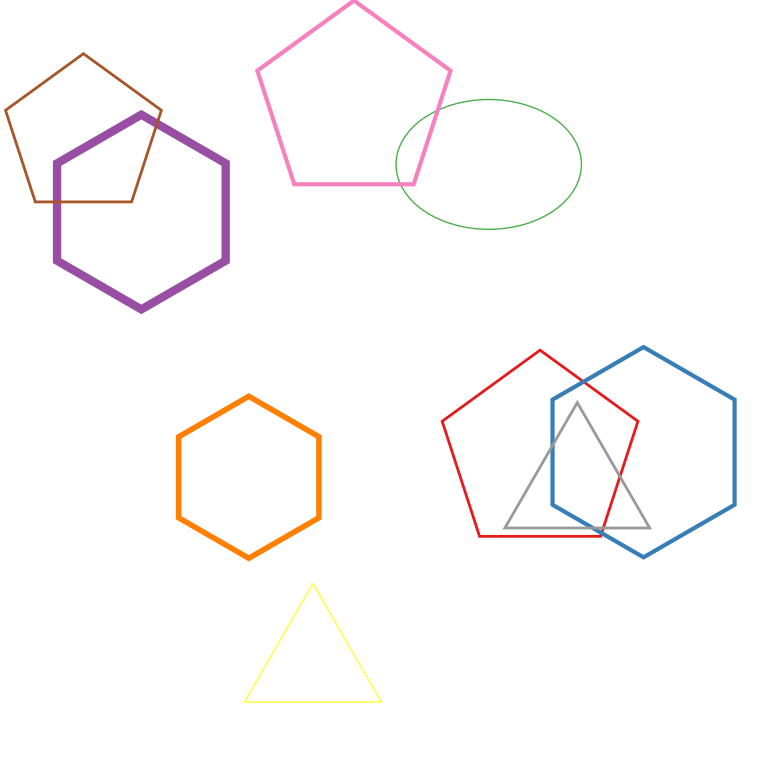[{"shape": "pentagon", "thickness": 1, "radius": 0.67, "center": [0.701, 0.412]}, {"shape": "hexagon", "thickness": 1.5, "radius": 0.68, "center": [0.836, 0.413]}, {"shape": "oval", "thickness": 0.5, "radius": 0.6, "center": [0.635, 0.786]}, {"shape": "hexagon", "thickness": 3, "radius": 0.63, "center": [0.184, 0.725]}, {"shape": "hexagon", "thickness": 2, "radius": 0.53, "center": [0.323, 0.38]}, {"shape": "triangle", "thickness": 0.5, "radius": 0.51, "center": [0.406, 0.14]}, {"shape": "pentagon", "thickness": 1, "radius": 0.53, "center": [0.108, 0.824]}, {"shape": "pentagon", "thickness": 1.5, "radius": 0.66, "center": [0.46, 0.867]}, {"shape": "triangle", "thickness": 1, "radius": 0.54, "center": [0.75, 0.369]}]